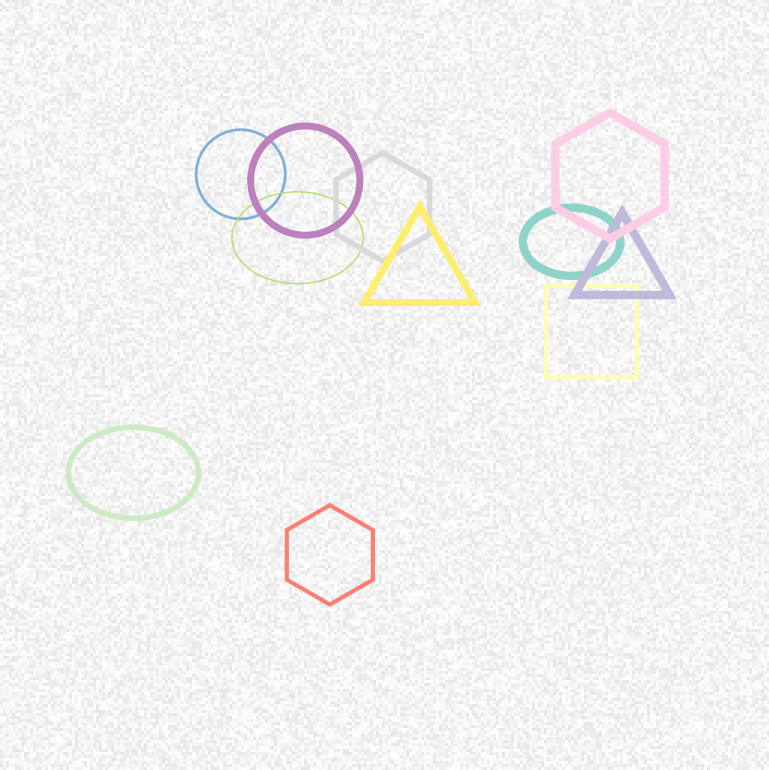[{"shape": "oval", "thickness": 3, "radius": 0.32, "center": [0.742, 0.686]}, {"shape": "square", "thickness": 1.5, "radius": 0.3, "center": [0.768, 0.57]}, {"shape": "triangle", "thickness": 3, "radius": 0.36, "center": [0.808, 0.653]}, {"shape": "hexagon", "thickness": 1.5, "radius": 0.32, "center": [0.428, 0.279]}, {"shape": "circle", "thickness": 1, "radius": 0.29, "center": [0.313, 0.774]}, {"shape": "oval", "thickness": 0.5, "radius": 0.43, "center": [0.386, 0.691]}, {"shape": "hexagon", "thickness": 3, "radius": 0.41, "center": [0.792, 0.772]}, {"shape": "hexagon", "thickness": 2, "radius": 0.35, "center": [0.497, 0.731]}, {"shape": "circle", "thickness": 2.5, "radius": 0.35, "center": [0.396, 0.765]}, {"shape": "oval", "thickness": 2, "radius": 0.42, "center": [0.173, 0.386]}, {"shape": "triangle", "thickness": 2.5, "radius": 0.42, "center": [0.545, 0.649]}]